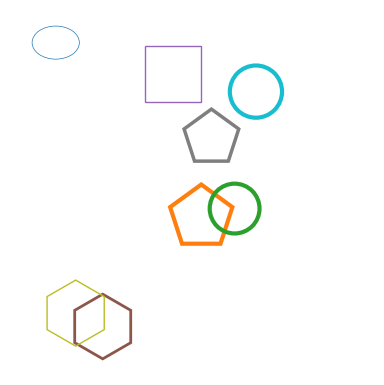[{"shape": "oval", "thickness": 0.5, "radius": 0.31, "center": [0.145, 0.889]}, {"shape": "pentagon", "thickness": 3, "radius": 0.43, "center": [0.523, 0.436]}, {"shape": "circle", "thickness": 3, "radius": 0.32, "center": [0.609, 0.458]}, {"shape": "square", "thickness": 1, "radius": 0.36, "center": [0.45, 0.807]}, {"shape": "hexagon", "thickness": 2, "radius": 0.42, "center": [0.267, 0.152]}, {"shape": "pentagon", "thickness": 2.5, "radius": 0.37, "center": [0.549, 0.642]}, {"shape": "hexagon", "thickness": 1, "radius": 0.43, "center": [0.197, 0.187]}, {"shape": "circle", "thickness": 3, "radius": 0.34, "center": [0.665, 0.762]}]